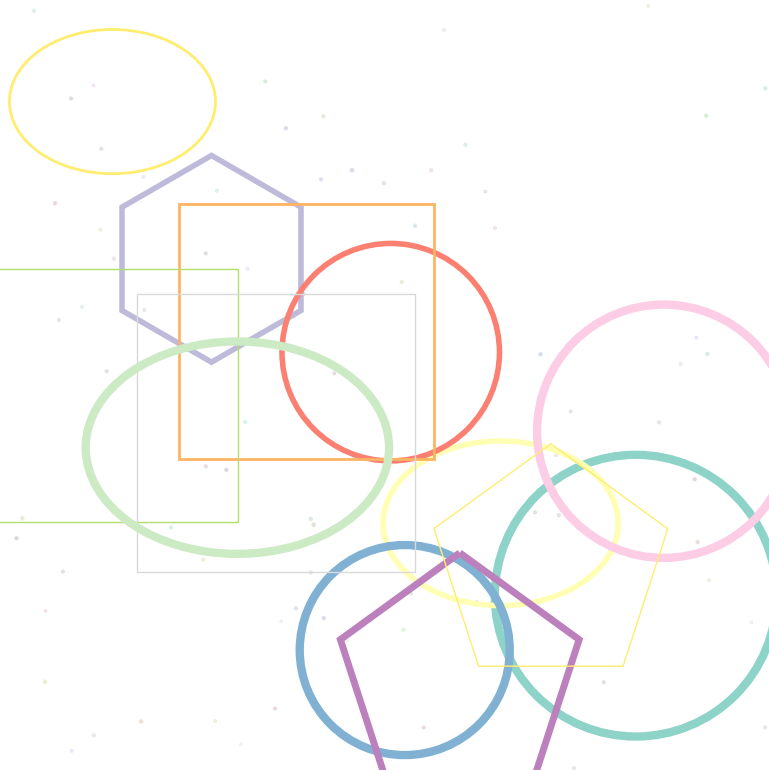[{"shape": "circle", "thickness": 3, "radius": 0.91, "center": [0.826, 0.226]}, {"shape": "oval", "thickness": 2, "radius": 0.76, "center": [0.65, 0.32]}, {"shape": "hexagon", "thickness": 2, "radius": 0.67, "center": [0.275, 0.664]}, {"shape": "circle", "thickness": 2, "radius": 0.71, "center": [0.507, 0.543]}, {"shape": "circle", "thickness": 3, "radius": 0.68, "center": [0.526, 0.156]}, {"shape": "square", "thickness": 1, "radius": 0.83, "center": [0.398, 0.569]}, {"shape": "square", "thickness": 0.5, "radius": 0.82, "center": [0.144, 0.486]}, {"shape": "circle", "thickness": 3, "radius": 0.82, "center": [0.862, 0.44]}, {"shape": "square", "thickness": 0.5, "radius": 0.9, "center": [0.359, 0.438]}, {"shape": "pentagon", "thickness": 2.5, "radius": 0.82, "center": [0.597, 0.119]}, {"shape": "oval", "thickness": 3, "radius": 0.99, "center": [0.308, 0.419]}, {"shape": "pentagon", "thickness": 0.5, "radius": 0.8, "center": [0.715, 0.264]}, {"shape": "oval", "thickness": 1, "radius": 0.67, "center": [0.146, 0.868]}]